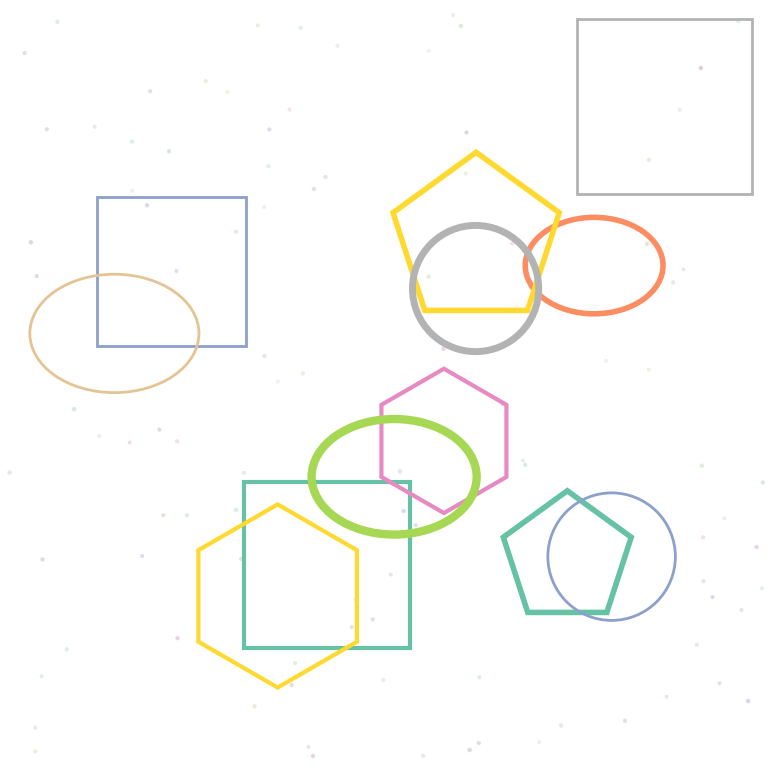[{"shape": "pentagon", "thickness": 2, "radius": 0.44, "center": [0.737, 0.275]}, {"shape": "square", "thickness": 1.5, "radius": 0.54, "center": [0.424, 0.266]}, {"shape": "oval", "thickness": 2, "radius": 0.45, "center": [0.772, 0.655]}, {"shape": "circle", "thickness": 1, "radius": 0.41, "center": [0.794, 0.277]}, {"shape": "square", "thickness": 1, "radius": 0.48, "center": [0.223, 0.647]}, {"shape": "hexagon", "thickness": 1.5, "radius": 0.47, "center": [0.577, 0.427]}, {"shape": "oval", "thickness": 3, "radius": 0.54, "center": [0.512, 0.381]}, {"shape": "hexagon", "thickness": 1.5, "radius": 0.59, "center": [0.361, 0.226]}, {"shape": "pentagon", "thickness": 2, "radius": 0.57, "center": [0.618, 0.689]}, {"shape": "oval", "thickness": 1, "radius": 0.55, "center": [0.149, 0.567]}, {"shape": "square", "thickness": 1, "radius": 0.57, "center": [0.863, 0.862]}, {"shape": "circle", "thickness": 2.5, "radius": 0.41, "center": [0.618, 0.625]}]